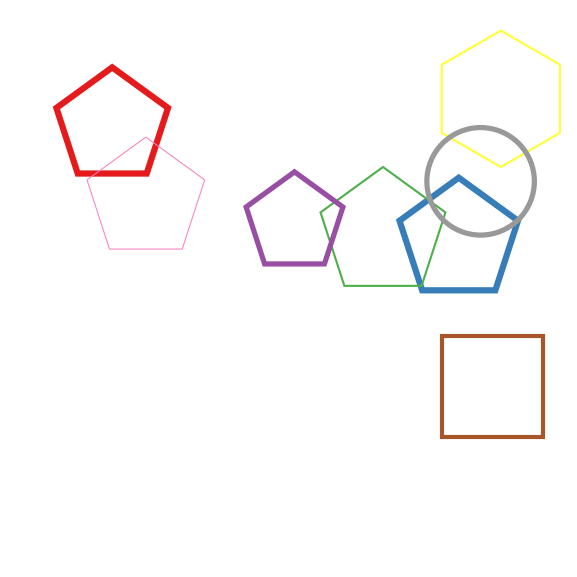[{"shape": "pentagon", "thickness": 3, "radius": 0.51, "center": [0.194, 0.781]}, {"shape": "pentagon", "thickness": 3, "radius": 0.54, "center": [0.794, 0.584]}, {"shape": "pentagon", "thickness": 1, "radius": 0.57, "center": [0.663, 0.596]}, {"shape": "pentagon", "thickness": 2.5, "radius": 0.44, "center": [0.51, 0.613]}, {"shape": "hexagon", "thickness": 1, "radius": 0.59, "center": [0.867, 0.828]}, {"shape": "square", "thickness": 2, "radius": 0.44, "center": [0.853, 0.33]}, {"shape": "pentagon", "thickness": 0.5, "radius": 0.54, "center": [0.253, 0.655]}, {"shape": "circle", "thickness": 2.5, "radius": 0.47, "center": [0.832, 0.685]}]